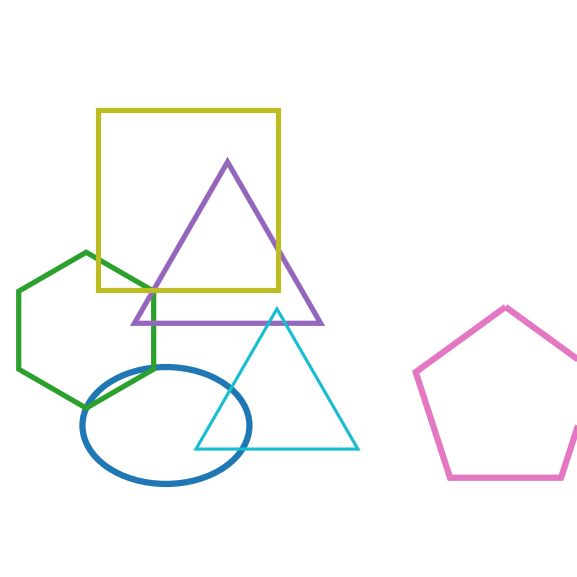[{"shape": "oval", "thickness": 3, "radius": 0.72, "center": [0.287, 0.262]}, {"shape": "hexagon", "thickness": 2.5, "radius": 0.67, "center": [0.149, 0.427]}, {"shape": "triangle", "thickness": 2.5, "radius": 0.93, "center": [0.394, 0.532]}, {"shape": "pentagon", "thickness": 3, "radius": 0.82, "center": [0.875, 0.304]}, {"shape": "square", "thickness": 2.5, "radius": 0.78, "center": [0.325, 0.653]}, {"shape": "triangle", "thickness": 1.5, "radius": 0.81, "center": [0.48, 0.302]}]